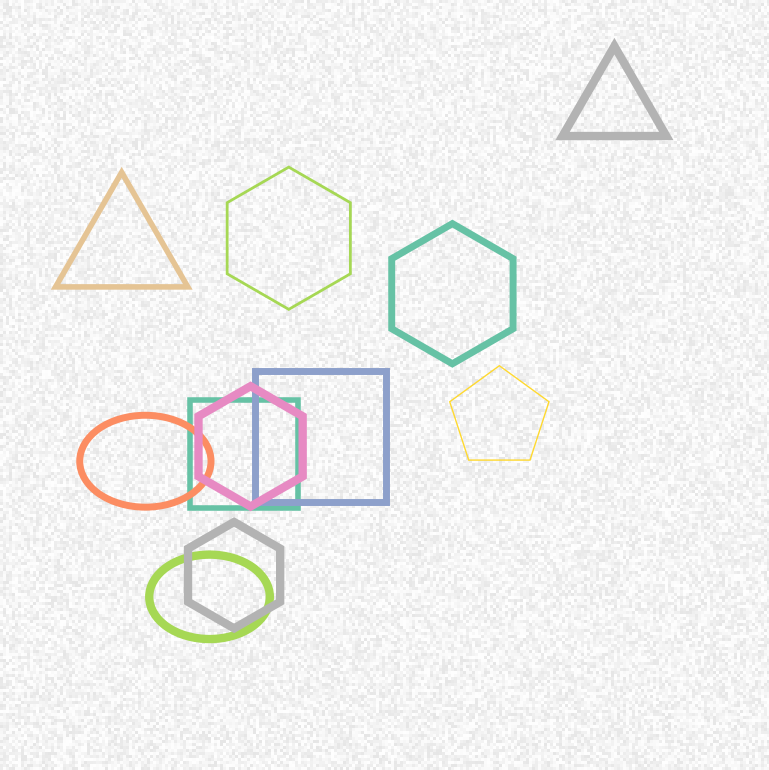[{"shape": "hexagon", "thickness": 2.5, "radius": 0.45, "center": [0.588, 0.619]}, {"shape": "square", "thickness": 2, "radius": 0.35, "center": [0.317, 0.41]}, {"shape": "oval", "thickness": 2.5, "radius": 0.43, "center": [0.189, 0.401]}, {"shape": "square", "thickness": 2.5, "radius": 0.42, "center": [0.416, 0.433]}, {"shape": "hexagon", "thickness": 3, "radius": 0.39, "center": [0.325, 0.42]}, {"shape": "oval", "thickness": 3, "radius": 0.39, "center": [0.272, 0.225]}, {"shape": "hexagon", "thickness": 1, "radius": 0.46, "center": [0.375, 0.691]}, {"shape": "pentagon", "thickness": 0.5, "radius": 0.34, "center": [0.649, 0.457]}, {"shape": "triangle", "thickness": 2, "radius": 0.5, "center": [0.158, 0.677]}, {"shape": "triangle", "thickness": 3, "radius": 0.39, "center": [0.798, 0.862]}, {"shape": "hexagon", "thickness": 3, "radius": 0.35, "center": [0.304, 0.253]}]